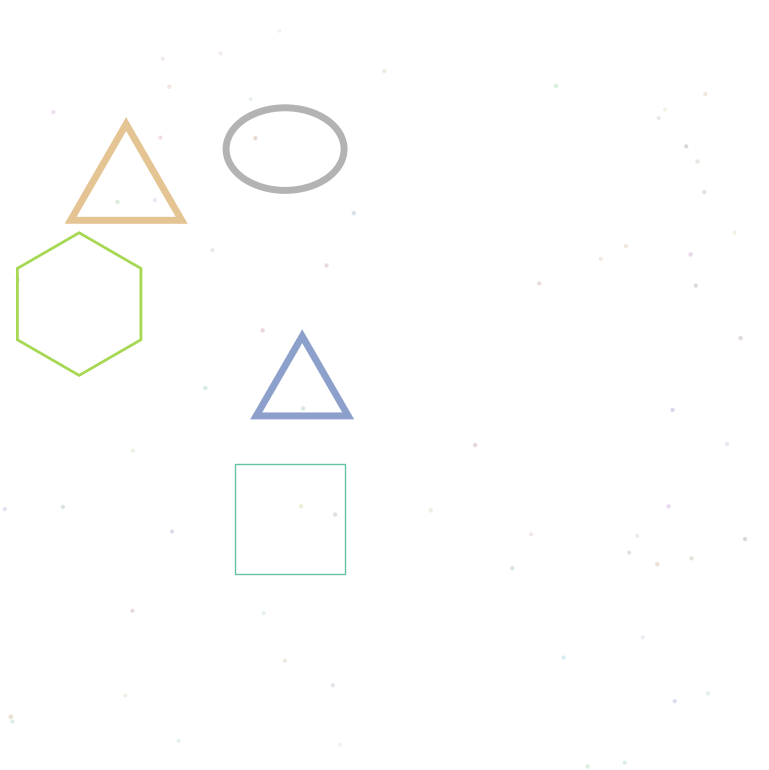[{"shape": "square", "thickness": 0.5, "radius": 0.36, "center": [0.376, 0.326]}, {"shape": "triangle", "thickness": 2.5, "radius": 0.34, "center": [0.392, 0.494]}, {"shape": "hexagon", "thickness": 1, "radius": 0.46, "center": [0.103, 0.605]}, {"shape": "triangle", "thickness": 2.5, "radius": 0.42, "center": [0.164, 0.756]}, {"shape": "oval", "thickness": 2.5, "radius": 0.38, "center": [0.37, 0.806]}]